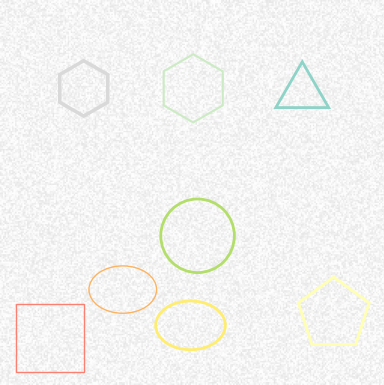[{"shape": "triangle", "thickness": 2, "radius": 0.4, "center": [0.785, 0.76]}, {"shape": "pentagon", "thickness": 2, "radius": 0.48, "center": [0.867, 0.183]}, {"shape": "square", "thickness": 1, "radius": 0.44, "center": [0.129, 0.122]}, {"shape": "oval", "thickness": 1, "radius": 0.44, "center": [0.319, 0.248]}, {"shape": "circle", "thickness": 2, "radius": 0.48, "center": [0.513, 0.388]}, {"shape": "hexagon", "thickness": 2.5, "radius": 0.36, "center": [0.217, 0.77]}, {"shape": "hexagon", "thickness": 1.5, "radius": 0.44, "center": [0.502, 0.771]}, {"shape": "oval", "thickness": 2, "radius": 0.45, "center": [0.495, 0.155]}]